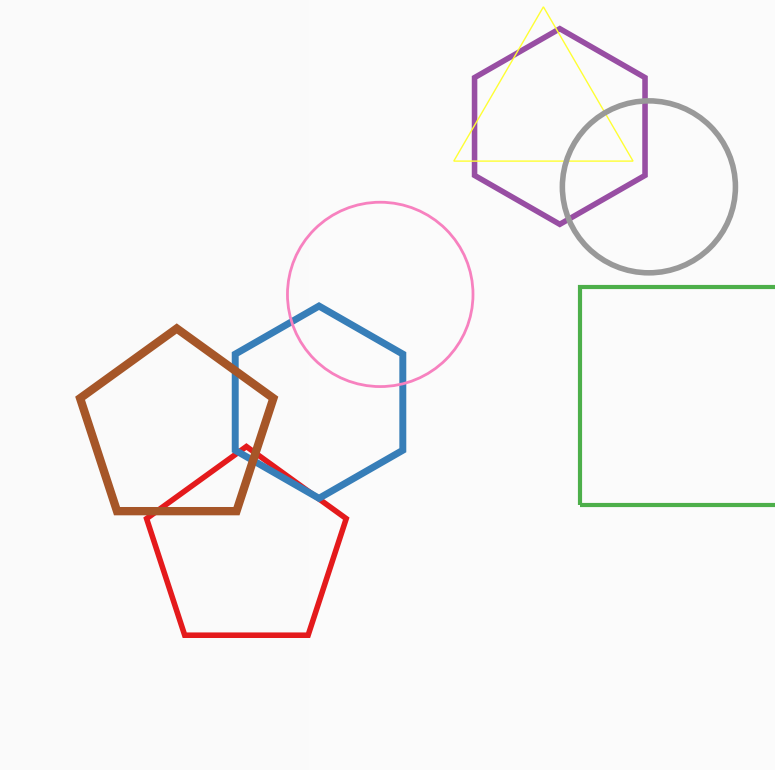[{"shape": "pentagon", "thickness": 2, "radius": 0.68, "center": [0.318, 0.285]}, {"shape": "hexagon", "thickness": 2.5, "radius": 0.62, "center": [0.412, 0.478]}, {"shape": "square", "thickness": 1.5, "radius": 0.71, "center": [0.889, 0.485]}, {"shape": "hexagon", "thickness": 2, "radius": 0.64, "center": [0.722, 0.836]}, {"shape": "triangle", "thickness": 0.5, "radius": 0.67, "center": [0.701, 0.858]}, {"shape": "pentagon", "thickness": 3, "radius": 0.66, "center": [0.228, 0.442]}, {"shape": "circle", "thickness": 1, "radius": 0.6, "center": [0.491, 0.618]}, {"shape": "circle", "thickness": 2, "radius": 0.56, "center": [0.837, 0.757]}]